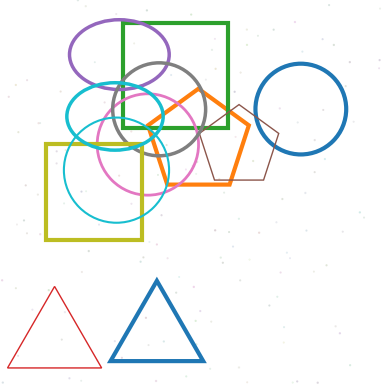[{"shape": "circle", "thickness": 3, "radius": 0.59, "center": [0.781, 0.717]}, {"shape": "triangle", "thickness": 3, "radius": 0.7, "center": [0.407, 0.132]}, {"shape": "pentagon", "thickness": 3, "radius": 0.69, "center": [0.515, 0.632]}, {"shape": "square", "thickness": 3, "radius": 0.68, "center": [0.456, 0.804]}, {"shape": "triangle", "thickness": 1, "radius": 0.71, "center": [0.142, 0.115]}, {"shape": "oval", "thickness": 2.5, "radius": 0.65, "center": [0.31, 0.858]}, {"shape": "pentagon", "thickness": 1, "radius": 0.54, "center": [0.621, 0.62]}, {"shape": "circle", "thickness": 2, "radius": 0.66, "center": [0.384, 0.625]}, {"shape": "circle", "thickness": 2.5, "radius": 0.6, "center": [0.413, 0.716]}, {"shape": "square", "thickness": 3, "radius": 0.62, "center": [0.243, 0.501]}, {"shape": "oval", "thickness": 2.5, "radius": 0.63, "center": [0.299, 0.698]}, {"shape": "circle", "thickness": 1.5, "radius": 0.68, "center": [0.303, 0.558]}]